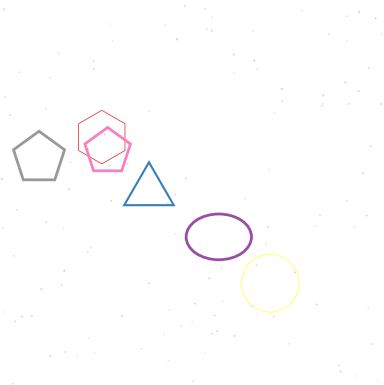[{"shape": "hexagon", "thickness": 0.5, "radius": 0.35, "center": [0.264, 0.644]}, {"shape": "triangle", "thickness": 1.5, "radius": 0.37, "center": [0.387, 0.504]}, {"shape": "oval", "thickness": 2, "radius": 0.42, "center": [0.568, 0.385]}, {"shape": "circle", "thickness": 0.5, "radius": 0.37, "center": [0.702, 0.264]}, {"shape": "pentagon", "thickness": 2, "radius": 0.31, "center": [0.28, 0.607]}, {"shape": "pentagon", "thickness": 2, "radius": 0.35, "center": [0.101, 0.589]}]